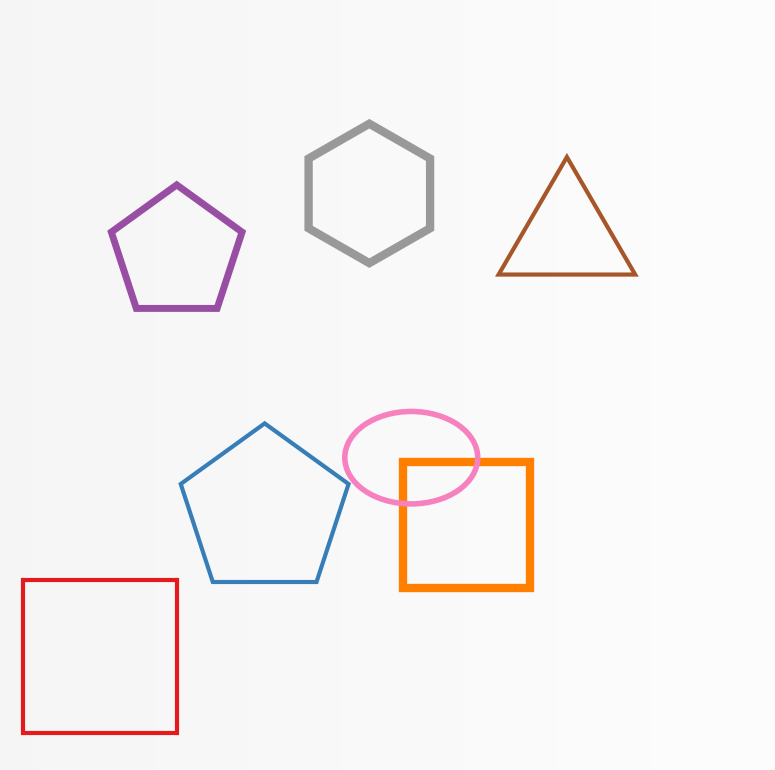[{"shape": "square", "thickness": 1.5, "radius": 0.5, "center": [0.129, 0.148]}, {"shape": "pentagon", "thickness": 1.5, "radius": 0.57, "center": [0.341, 0.336]}, {"shape": "pentagon", "thickness": 2.5, "radius": 0.44, "center": [0.228, 0.671]}, {"shape": "square", "thickness": 3, "radius": 0.41, "center": [0.602, 0.318]}, {"shape": "triangle", "thickness": 1.5, "radius": 0.51, "center": [0.731, 0.694]}, {"shape": "oval", "thickness": 2, "radius": 0.43, "center": [0.531, 0.406]}, {"shape": "hexagon", "thickness": 3, "radius": 0.45, "center": [0.477, 0.749]}]